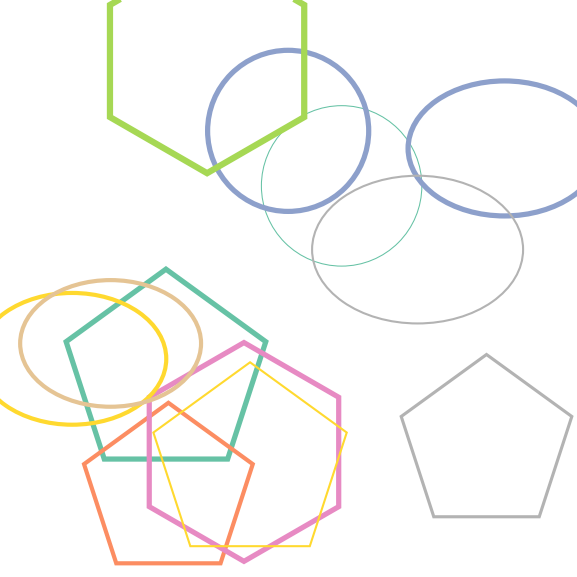[{"shape": "pentagon", "thickness": 2.5, "radius": 0.91, "center": [0.287, 0.351]}, {"shape": "circle", "thickness": 0.5, "radius": 0.69, "center": [0.592, 0.677]}, {"shape": "pentagon", "thickness": 2, "radius": 0.77, "center": [0.292, 0.148]}, {"shape": "circle", "thickness": 2.5, "radius": 0.7, "center": [0.499, 0.773]}, {"shape": "oval", "thickness": 2.5, "radius": 0.83, "center": [0.874, 0.742]}, {"shape": "hexagon", "thickness": 2.5, "radius": 0.95, "center": [0.422, 0.217]}, {"shape": "hexagon", "thickness": 3, "radius": 0.97, "center": [0.359, 0.893]}, {"shape": "oval", "thickness": 2, "radius": 0.81, "center": [0.125, 0.378]}, {"shape": "pentagon", "thickness": 1, "radius": 0.88, "center": [0.433, 0.196]}, {"shape": "oval", "thickness": 2, "radius": 0.78, "center": [0.192, 0.404]}, {"shape": "pentagon", "thickness": 1.5, "radius": 0.78, "center": [0.842, 0.23]}, {"shape": "oval", "thickness": 1, "radius": 0.91, "center": [0.723, 0.567]}]